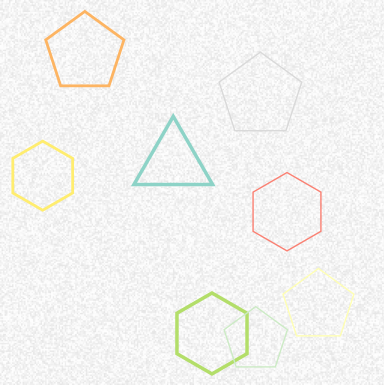[{"shape": "triangle", "thickness": 2.5, "radius": 0.59, "center": [0.45, 0.58]}, {"shape": "pentagon", "thickness": 1, "radius": 0.48, "center": [0.827, 0.206]}, {"shape": "hexagon", "thickness": 1, "radius": 0.51, "center": [0.745, 0.45]}, {"shape": "pentagon", "thickness": 2, "radius": 0.53, "center": [0.22, 0.863]}, {"shape": "hexagon", "thickness": 2.5, "radius": 0.53, "center": [0.551, 0.134]}, {"shape": "pentagon", "thickness": 1, "radius": 0.56, "center": [0.676, 0.752]}, {"shape": "pentagon", "thickness": 1, "radius": 0.43, "center": [0.664, 0.117]}, {"shape": "hexagon", "thickness": 2, "radius": 0.45, "center": [0.111, 0.544]}]